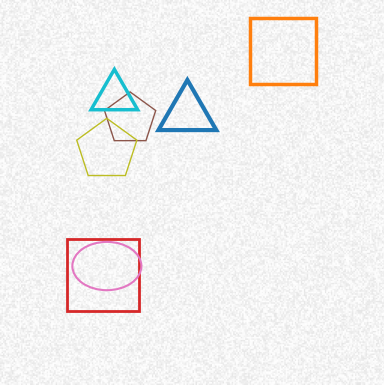[{"shape": "triangle", "thickness": 3, "radius": 0.43, "center": [0.487, 0.706]}, {"shape": "square", "thickness": 2.5, "radius": 0.43, "center": [0.735, 0.868]}, {"shape": "square", "thickness": 2, "radius": 0.47, "center": [0.267, 0.287]}, {"shape": "pentagon", "thickness": 1, "radius": 0.35, "center": [0.338, 0.691]}, {"shape": "oval", "thickness": 1.5, "radius": 0.45, "center": [0.278, 0.309]}, {"shape": "pentagon", "thickness": 1, "radius": 0.41, "center": [0.277, 0.611]}, {"shape": "triangle", "thickness": 2.5, "radius": 0.35, "center": [0.297, 0.75]}]